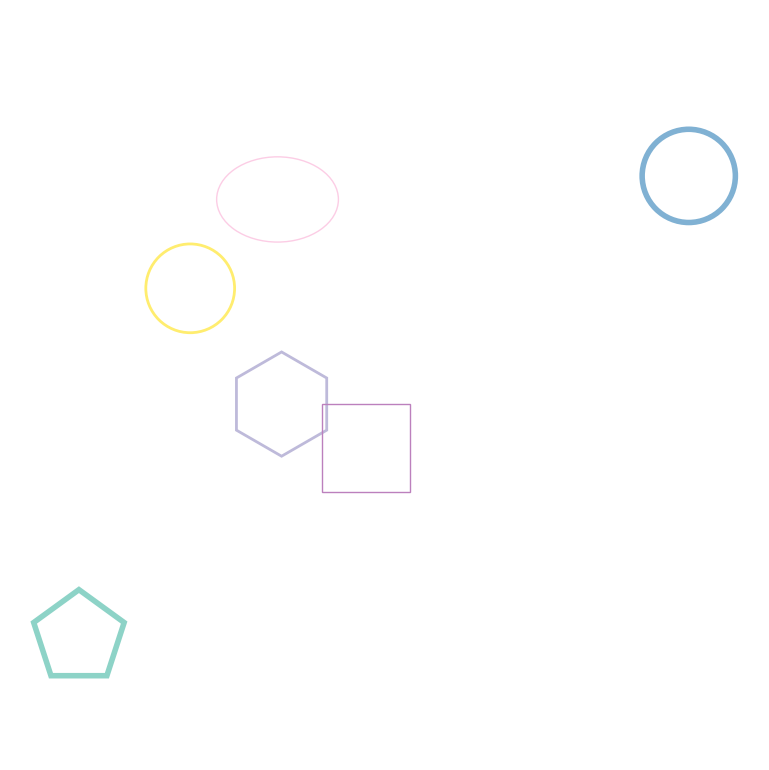[{"shape": "pentagon", "thickness": 2, "radius": 0.31, "center": [0.103, 0.172]}, {"shape": "hexagon", "thickness": 1, "radius": 0.34, "center": [0.366, 0.475]}, {"shape": "circle", "thickness": 2, "radius": 0.3, "center": [0.894, 0.772]}, {"shape": "oval", "thickness": 0.5, "radius": 0.4, "center": [0.36, 0.741]}, {"shape": "square", "thickness": 0.5, "radius": 0.29, "center": [0.476, 0.418]}, {"shape": "circle", "thickness": 1, "radius": 0.29, "center": [0.247, 0.626]}]